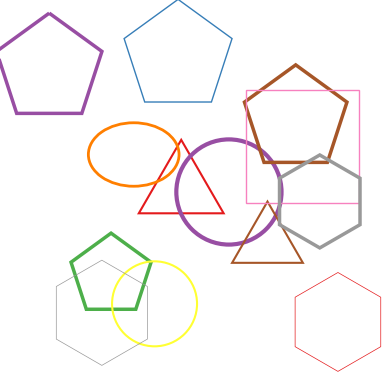[{"shape": "hexagon", "thickness": 0.5, "radius": 0.64, "center": [0.878, 0.164]}, {"shape": "triangle", "thickness": 1.5, "radius": 0.64, "center": [0.471, 0.51]}, {"shape": "pentagon", "thickness": 1, "radius": 0.74, "center": [0.463, 0.854]}, {"shape": "pentagon", "thickness": 2.5, "radius": 0.55, "center": [0.288, 0.285]}, {"shape": "pentagon", "thickness": 2.5, "radius": 0.72, "center": [0.128, 0.822]}, {"shape": "circle", "thickness": 3, "radius": 0.68, "center": [0.595, 0.501]}, {"shape": "oval", "thickness": 2, "radius": 0.59, "center": [0.347, 0.599]}, {"shape": "circle", "thickness": 1.5, "radius": 0.55, "center": [0.401, 0.211]}, {"shape": "triangle", "thickness": 1.5, "radius": 0.53, "center": [0.695, 0.37]}, {"shape": "pentagon", "thickness": 2.5, "radius": 0.7, "center": [0.768, 0.691]}, {"shape": "square", "thickness": 1, "radius": 0.74, "center": [0.786, 0.619]}, {"shape": "hexagon", "thickness": 0.5, "radius": 0.68, "center": [0.265, 0.188]}, {"shape": "hexagon", "thickness": 2.5, "radius": 0.6, "center": [0.831, 0.477]}]